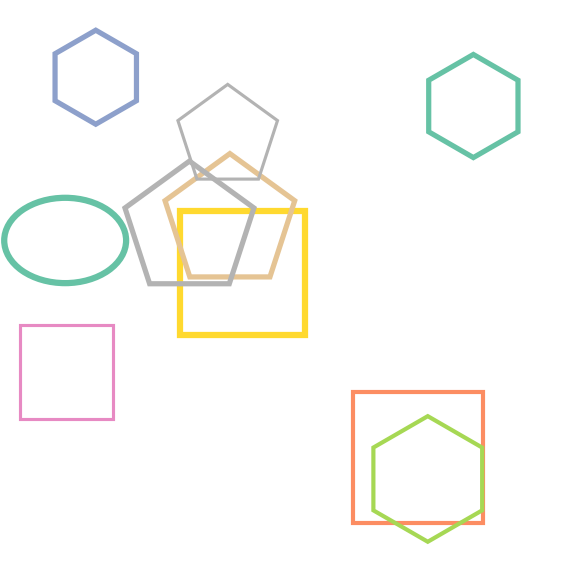[{"shape": "oval", "thickness": 3, "radius": 0.53, "center": [0.113, 0.583]}, {"shape": "hexagon", "thickness": 2.5, "radius": 0.45, "center": [0.82, 0.816]}, {"shape": "square", "thickness": 2, "radius": 0.57, "center": [0.724, 0.207]}, {"shape": "hexagon", "thickness": 2.5, "radius": 0.41, "center": [0.166, 0.865]}, {"shape": "square", "thickness": 1.5, "radius": 0.4, "center": [0.115, 0.355]}, {"shape": "hexagon", "thickness": 2, "radius": 0.54, "center": [0.741, 0.17]}, {"shape": "square", "thickness": 3, "radius": 0.54, "center": [0.42, 0.526]}, {"shape": "pentagon", "thickness": 2.5, "radius": 0.59, "center": [0.398, 0.615]}, {"shape": "pentagon", "thickness": 2.5, "radius": 0.59, "center": [0.328, 0.603]}, {"shape": "pentagon", "thickness": 1.5, "radius": 0.45, "center": [0.394, 0.762]}]